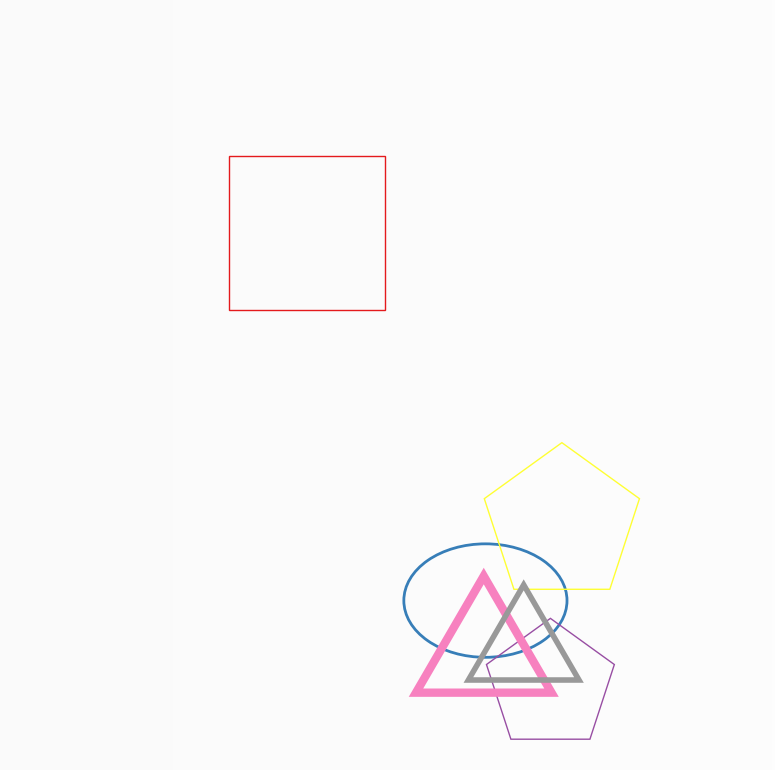[{"shape": "square", "thickness": 0.5, "radius": 0.5, "center": [0.396, 0.698]}, {"shape": "oval", "thickness": 1, "radius": 0.53, "center": [0.626, 0.22]}, {"shape": "pentagon", "thickness": 0.5, "radius": 0.43, "center": [0.71, 0.11]}, {"shape": "pentagon", "thickness": 0.5, "radius": 0.53, "center": [0.725, 0.32]}, {"shape": "triangle", "thickness": 3, "radius": 0.5, "center": [0.624, 0.151]}, {"shape": "triangle", "thickness": 2, "radius": 0.41, "center": [0.676, 0.158]}]